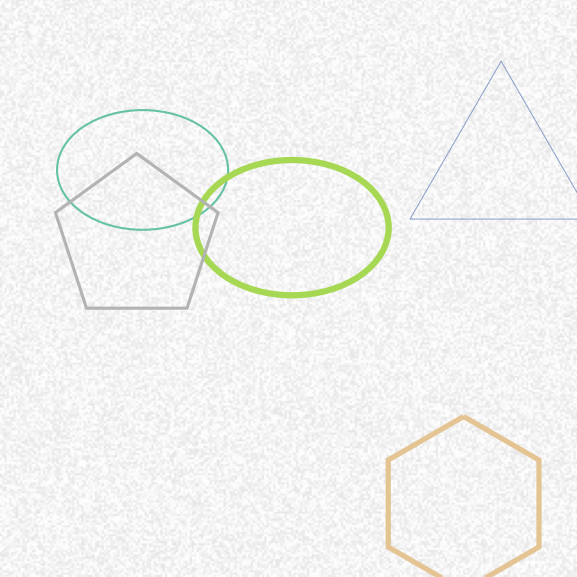[{"shape": "oval", "thickness": 1, "radius": 0.74, "center": [0.247, 0.705]}, {"shape": "triangle", "thickness": 0.5, "radius": 0.91, "center": [0.868, 0.711]}, {"shape": "oval", "thickness": 3, "radius": 0.84, "center": [0.506, 0.605]}, {"shape": "hexagon", "thickness": 2.5, "radius": 0.75, "center": [0.803, 0.127]}, {"shape": "pentagon", "thickness": 1.5, "radius": 0.74, "center": [0.237, 0.585]}]